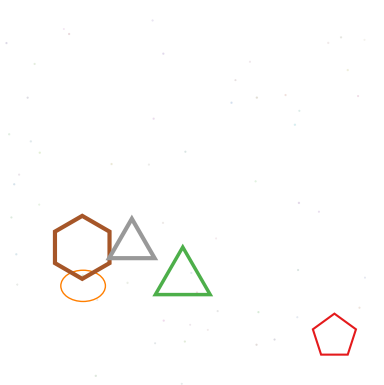[{"shape": "pentagon", "thickness": 1.5, "radius": 0.29, "center": [0.869, 0.126]}, {"shape": "triangle", "thickness": 2.5, "radius": 0.41, "center": [0.475, 0.276]}, {"shape": "oval", "thickness": 1, "radius": 0.29, "center": [0.216, 0.258]}, {"shape": "hexagon", "thickness": 3, "radius": 0.41, "center": [0.214, 0.357]}, {"shape": "triangle", "thickness": 3, "radius": 0.34, "center": [0.342, 0.364]}]